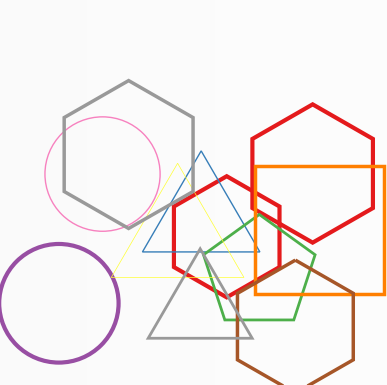[{"shape": "hexagon", "thickness": 3, "radius": 0.9, "center": [0.807, 0.549]}, {"shape": "hexagon", "thickness": 3, "radius": 0.79, "center": [0.585, 0.385]}, {"shape": "triangle", "thickness": 1, "radius": 0.87, "center": [0.519, 0.433]}, {"shape": "pentagon", "thickness": 2, "radius": 0.76, "center": [0.669, 0.291]}, {"shape": "circle", "thickness": 3, "radius": 0.77, "center": [0.152, 0.212]}, {"shape": "square", "thickness": 2.5, "radius": 0.83, "center": [0.824, 0.404]}, {"shape": "triangle", "thickness": 0.5, "radius": 0.99, "center": [0.458, 0.378]}, {"shape": "hexagon", "thickness": 2.5, "radius": 0.86, "center": [0.762, 0.152]}, {"shape": "circle", "thickness": 1, "radius": 0.74, "center": [0.265, 0.548]}, {"shape": "triangle", "thickness": 2, "radius": 0.77, "center": [0.517, 0.199]}, {"shape": "hexagon", "thickness": 2.5, "radius": 0.96, "center": [0.332, 0.599]}]